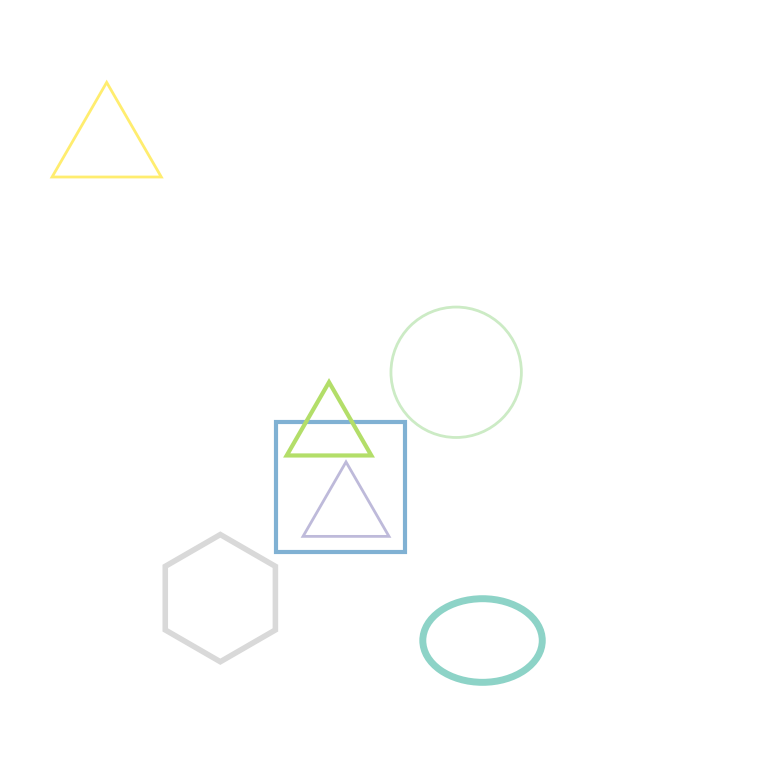[{"shape": "oval", "thickness": 2.5, "radius": 0.39, "center": [0.627, 0.168]}, {"shape": "triangle", "thickness": 1, "radius": 0.32, "center": [0.449, 0.336]}, {"shape": "square", "thickness": 1.5, "radius": 0.42, "center": [0.442, 0.368]}, {"shape": "triangle", "thickness": 1.5, "radius": 0.32, "center": [0.427, 0.44]}, {"shape": "hexagon", "thickness": 2, "radius": 0.41, "center": [0.286, 0.223]}, {"shape": "circle", "thickness": 1, "radius": 0.42, "center": [0.592, 0.517]}, {"shape": "triangle", "thickness": 1, "radius": 0.41, "center": [0.139, 0.811]}]